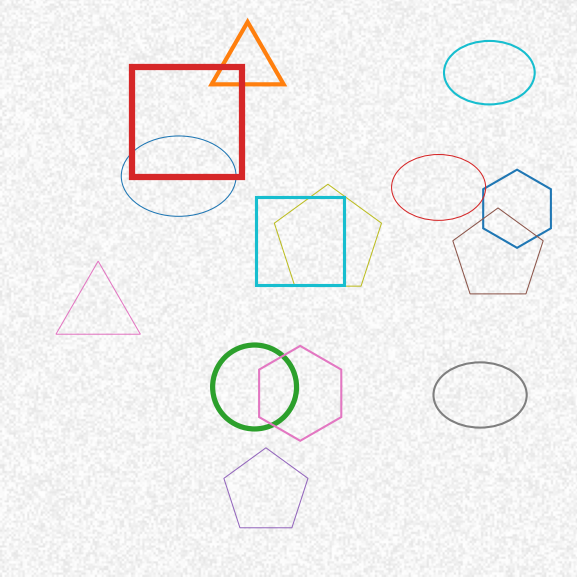[{"shape": "hexagon", "thickness": 1, "radius": 0.34, "center": [0.895, 0.638]}, {"shape": "oval", "thickness": 0.5, "radius": 0.5, "center": [0.309, 0.694]}, {"shape": "triangle", "thickness": 2, "radius": 0.36, "center": [0.429, 0.889]}, {"shape": "circle", "thickness": 2.5, "radius": 0.36, "center": [0.441, 0.329]}, {"shape": "oval", "thickness": 0.5, "radius": 0.41, "center": [0.759, 0.675]}, {"shape": "square", "thickness": 3, "radius": 0.48, "center": [0.323, 0.788]}, {"shape": "pentagon", "thickness": 0.5, "radius": 0.38, "center": [0.46, 0.147]}, {"shape": "pentagon", "thickness": 0.5, "radius": 0.41, "center": [0.862, 0.557]}, {"shape": "hexagon", "thickness": 1, "radius": 0.41, "center": [0.52, 0.318]}, {"shape": "triangle", "thickness": 0.5, "radius": 0.42, "center": [0.17, 0.463]}, {"shape": "oval", "thickness": 1, "radius": 0.4, "center": [0.831, 0.315]}, {"shape": "pentagon", "thickness": 0.5, "radius": 0.49, "center": [0.568, 0.583]}, {"shape": "square", "thickness": 1.5, "radius": 0.38, "center": [0.519, 0.582]}, {"shape": "oval", "thickness": 1, "radius": 0.39, "center": [0.847, 0.873]}]